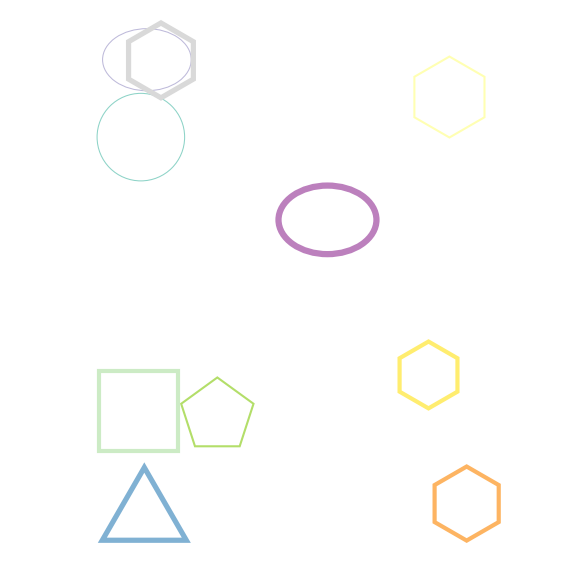[{"shape": "circle", "thickness": 0.5, "radius": 0.38, "center": [0.244, 0.762]}, {"shape": "hexagon", "thickness": 1, "radius": 0.35, "center": [0.778, 0.831]}, {"shape": "oval", "thickness": 0.5, "radius": 0.38, "center": [0.254, 0.896]}, {"shape": "triangle", "thickness": 2.5, "radius": 0.42, "center": [0.25, 0.106]}, {"shape": "hexagon", "thickness": 2, "radius": 0.32, "center": [0.808, 0.127]}, {"shape": "pentagon", "thickness": 1, "radius": 0.33, "center": [0.376, 0.28]}, {"shape": "hexagon", "thickness": 2.5, "radius": 0.32, "center": [0.279, 0.895]}, {"shape": "oval", "thickness": 3, "radius": 0.42, "center": [0.567, 0.618]}, {"shape": "square", "thickness": 2, "radius": 0.34, "center": [0.24, 0.287]}, {"shape": "hexagon", "thickness": 2, "radius": 0.29, "center": [0.742, 0.35]}]